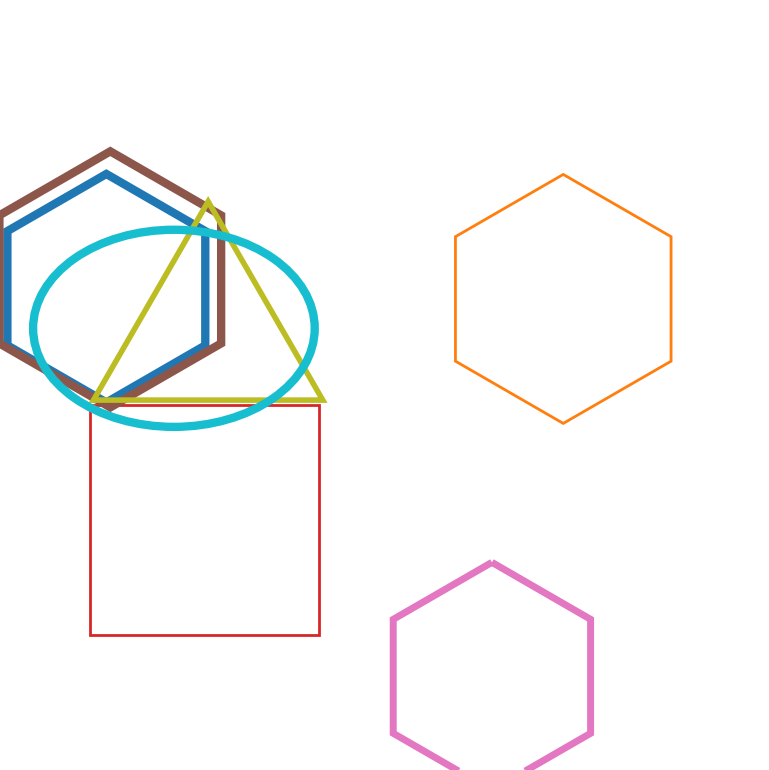[{"shape": "hexagon", "thickness": 3, "radius": 0.74, "center": [0.138, 0.626]}, {"shape": "hexagon", "thickness": 1, "radius": 0.81, "center": [0.731, 0.612]}, {"shape": "square", "thickness": 1, "radius": 0.75, "center": [0.265, 0.325]}, {"shape": "hexagon", "thickness": 3, "radius": 0.83, "center": [0.143, 0.637]}, {"shape": "hexagon", "thickness": 2.5, "radius": 0.74, "center": [0.639, 0.122]}, {"shape": "triangle", "thickness": 2, "radius": 0.86, "center": [0.27, 0.566]}, {"shape": "oval", "thickness": 3, "radius": 0.91, "center": [0.226, 0.574]}]